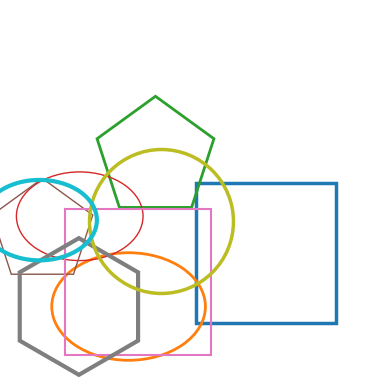[{"shape": "square", "thickness": 2.5, "radius": 0.91, "center": [0.691, 0.343]}, {"shape": "oval", "thickness": 2, "radius": 1.0, "center": [0.334, 0.204]}, {"shape": "pentagon", "thickness": 2, "radius": 0.8, "center": [0.404, 0.59]}, {"shape": "oval", "thickness": 1, "radius": 0.82, "center": [0.207, 0.438]}, {"shape": "pentagon", "thickness": 1, "radius": 0.69, "center": [0.11, 0.399]}, {"shape": "square", "thickness": 1.5, "radius": 0.95, "center": [0.359, 0.267]}, {"shape": "hexagon", "thickness": 3, "radius": 0.89, "center": [0.205, 0.204]}, {"shape": "circle", "thickness": 2.5, "radius": 0.93, "center": [0.419, 0.425]}, {"shape": "oval", "thickness": 3, "radius": 0.75, "center": [0.102, 0.428]}]